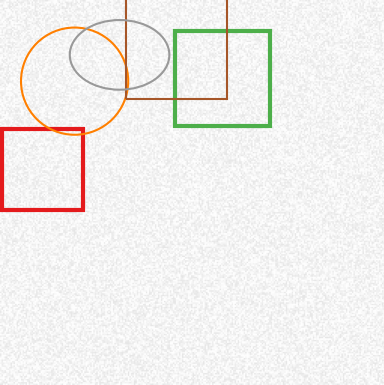[{"shape": "square", "thickness": 3, "radius": 0.52, "center": [0.11, 0.56]}, {"shape": "square", "thickness": 3, "radius": 0.62, "center": [0.579, 0.796]}, {"shape": "circle", "thickness": 1.5, "radius": 0.7, "center": [0.194, 0.789]}, {"shape": "square", "thickness": 1.5, "radius": 0.66, "center": [0.458, 0.873]}, {"shape": "oval", "thickness": 1.5, "radius": 0.65, "center": [0.311, 0.857]}]